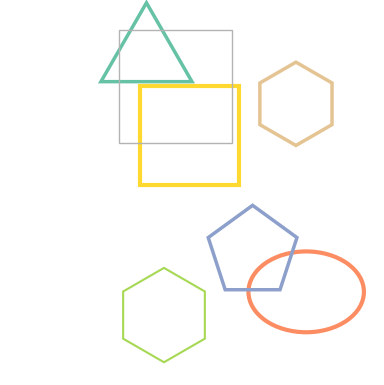[{"shape": "triangle", "thickness": 2.5, "radius": 0.68, "center": [0.38, 0.856]}, {"shape": "oval", "thickness": 3, "radius": 0.75, "center": [0.795, 0.242]}, {"shape": "pentagon", "thickness": 2.5, "radius": 0.61, "center": [0.656, 0.345]}, {"shape": "hexagon", "thickness": 1.5, "radius": 0.61, "center": [0.426, 0.182]}, {"shape": "square", "thickness": 3, "radius": 0.64, "center": [0.491, 0.649]}, {"shape": "hexagon", "thickness": 2.5, "radius": 0.54, "center": [0.769, 0.73]}, {"shape": "square", "thickness": 1, "radius": 0.73, "center": [0.456, 0.776]}]